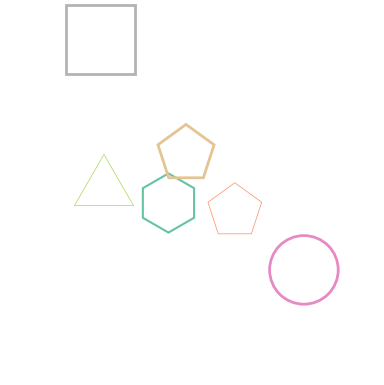[{"shape": "hexagon", "thickness": 1.5, "radius": 0.38, "center": [0.438, 0.473]}, {"shape": "pentagon", "thickness": 0.5, "radius": 0.37, "center": [0.61, 0.452]}, {"shape": "circle", "thickness": 2, "radius": 0.45, "center": [0.789, 0.299]}, {"shape": "triangle", "thickness": 0.5, "radius": 0.44, "center": [0.27, 0.51]}, {"shape": "pentagon", "thickness": 2, "radius": 0.38, "center": [0.483, 0.6]}, {"shape": "square", "thickness": 2, "radius": 0.45, "center": [0.26, 0.897]}]